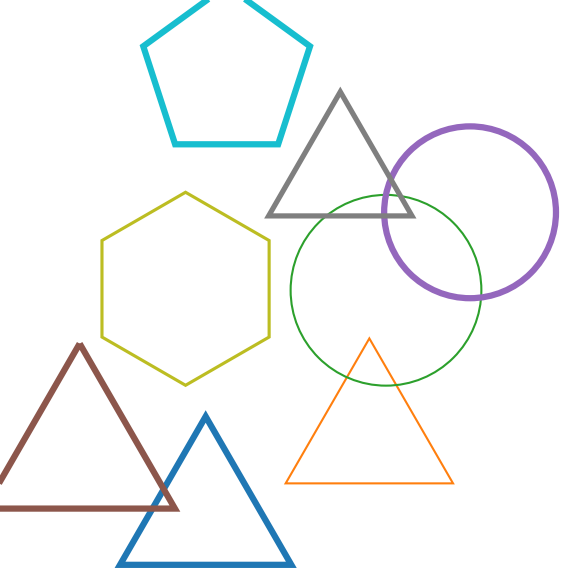[{"shape": "triangle", "thickness": 3, "radius": 0.86, "center": [0.356, 0.107]}, {"shape": "triangle", "thickness": 1, "radius": 0.84, "center": [0.64, 0.246]}, {"shape": "circle", "thickness": 1, "radius": 0.83, "center": [0.668, 0.497]}, {"shape": "circle", "thickness": 3, "radius": 0.74, "center": [0.814, 0.632]}, {"shape": "triangle", "thickness": 3, "radius": 0.95, "center": [0.138, 0.214]}, {"shape": "triangle", "thickness": 2.5, "radius": 0.72, "center": [0.589, 0.697]}, {"shape": "hexagon", "thickness": 1.5, "radius": 0.84, "center": [0.321, 0.499]}, {"shape": "pentagon", "thickness": 3, "radius": 0.76, "center": [0.392, 0.872]}]